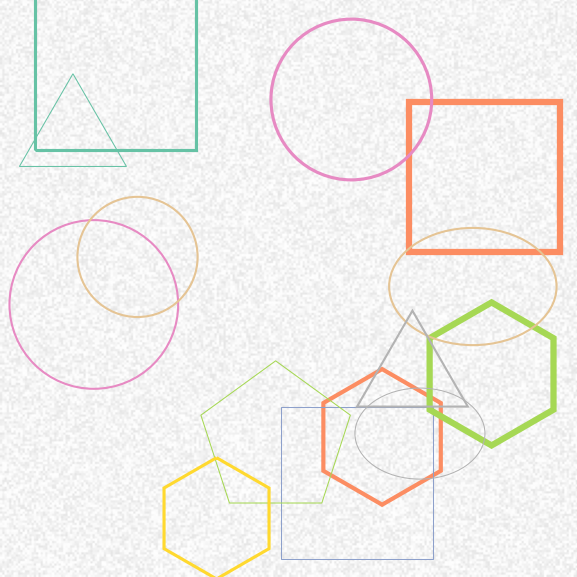[{"shape": "triangle", "thickness": 0.5, "radius": 0.54, "center": [0.126, 0.764]}, {"shape": "square", "thickness": 1.5, "radius": 0.7, "center": [0.2, 0.878]}, {"shape": "square", "thickness": 3, "radius": 0.65, "center": [0.839, 0.693]}, {"shape": "hexagon", "thickness": 2, "radius": 0.59, "center": [0.662, 0.243]}, {"shape": "square", "thickness": 0.5, "radius": 0.66, "center": [0.618, 0.162]}, {"shape": "circle", "thickness": 1.5, "radius": 0.7, "center": [0.608, 0.827]}, {"shape": "circle", "thickness": 1, "radius": 0.73, "center": [0.162, 0.472]}, {"shape": "hexagon", "thickness": 3, "radius": 0.62, "center": [0.851, 0.352]}, {"shape": "pentagon", "thickness": 0.5, "radius": 0.68, "center": [0.477, 0.238]}, {"shape": "hexagon", "thickness": 1.5, "radius": 0.52, "center": [0.375, 0.102]}, {"shape": "oval", "thickness": 1, "radius": 0.72, "center": [0.819, 0.503]}, {"shape": "circle", "thickness": 1, "radius": 0.52, "center": [0.238, 0.554]}, {"shape": "triangle", "thickness": 1, "radius": 0.55, "center": [0.714, 0.35]}, {"shape": "oval", "thickness": 0.5, "radius": 0.56, "center": [0.727, 0.248]}]